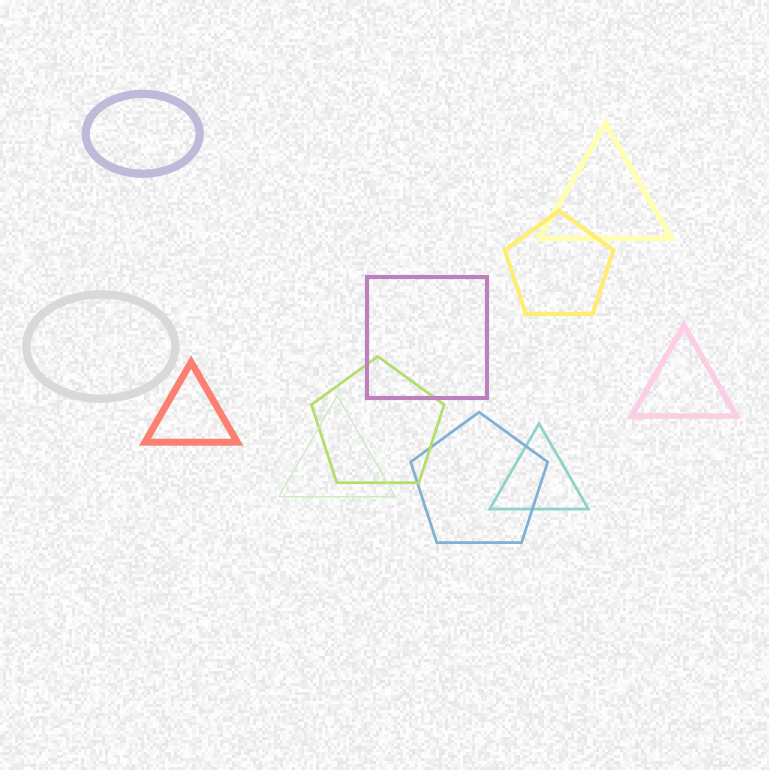[{"shape": "triangle", "thickness": 1, "radius": 0.37, "center": [0.7, 0.376]}, {"shape": "triangle", "thickness": 2, "radius": 0.5, "center": [0.786, 0.74]}, {"shape": "oval", "thickness": 3, "radius": 0.37, "center": [0.185, 0.826]}, {"shape": "triangle", "thickness": 2.5, "radius": 0.35, "center": [0.248, 0.46]}, {"shape": "pentagon", "thickness": 1, "radius": 0.47, "center": [0.622, 0.371]}, {"shape": "pentagon", "thickness": 1, "radius": 0.45, "center": [0.491, 0.446]}, {"shape": "triangle", "thickness": 2, "radius": 0.39, "center": [0.888, 0.499]}, {"shape": "oval", "thickness": 3, "radius": 0.48, "center": [0.131, 0.55]}, {"shape": "square", "thickness": 1.5, "radius": 0.39, "center": [0.555, 0.562]}, {"shape": "triangle", "thickness": 0.5, "radius": 0.44, "center": [0.438, 0.399]}, {"shape": "pentagon", "thickness": 1.5, "radius": 0.37, "center": [0.726, 0.652]}]